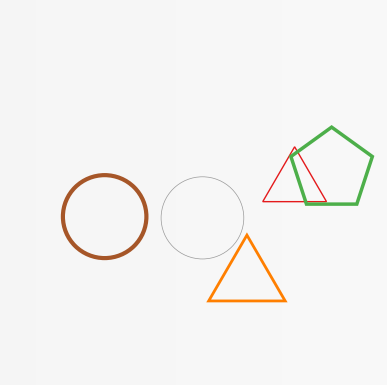[{"shape": "triangle", "thickness": 1, "radius": 0.48, "center": [0.76, 0.524]}, {"shape": "pentagon", "thickness": 2.5, "radius": 0.55, "center": [0.856, 0.559]}, {"shape": "triangle", "thickness": 2, "radius": 0.57, "center": [0.637, 0.275]}, {"shape": "circle", "thickness": 3, "radius": 0.54, "center": [0.27, 0.437]}, {"shape": "circle", "thickness": 0.5, "radius": 0.53, "center": [0.522, 0.434]}]